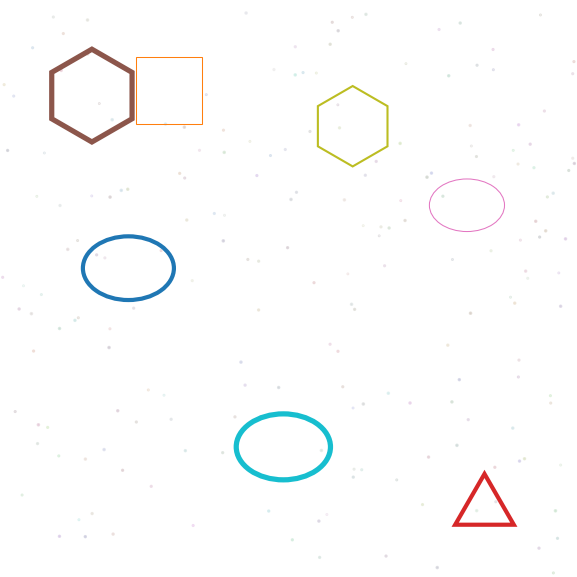[{"shape": "oval", "thickness": 2, "radius": 0.39, "center": [0.222, 0.535]}, {"shape": "square", "thickness": 0.5, "radius": 0.29, "center": [0.293, 0.842]}, {"shape": "triangle", "thickness": 2, "radius": 0.29, "center": [0.839, 0.12]}, {"shape": "hexagon", "thickness": 2.5, "radius": 0.4, "center": [0.159, 0.834]}, {"shape": "oval", "thickness": 0.5, "radius": 0.33, "center": [0.809, 0.644]}, {"shape": "hexagon", "thickness": 1, "radius": 0.35, "center": [0.611, 0.781]}, {"shape": "oval", "thickness": 2.5, "radius": 0.41, "center": [0.491, 0.225]}]